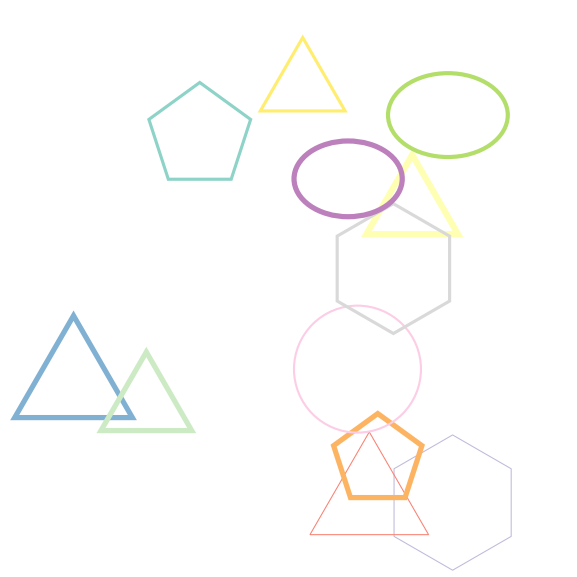[{"shape": "pentagon", "thickness": 1.5, "radius": 0.46, "center": [0.346, 0.764]}, {"shape": "triangle", "thickness": 3, "radius": 0.46, "center": [0.714, 0.64]}, {"shape": "hexagon", "thickness": 0.5, "radius": 0.59, "center": [0.784, 0.129]}, {"shape": "triangle", "thickness": 0.5, "radius": 0.59, "center": [0.639, 0.133]}, {"shape": "triangle", "thickness": 2.5, "radius": 0.59, "center": [0.127, 0.335]}, {"shape": "pentagon", "thickness": 2.5, "radius": 0.4, "center": [0.654, 0.203]}, {"shape": "oval", "thickness": 2, "radius": 0.52, "center": [0.776, 0.8]}, {"shape": "circle", "thickness": 1, "radius": 0.55, "center": [0.619, 0.36]}, {"shape": "hexagon", "thickness": 1.5, "radius": 0.56, "center": [0.681, 0.534]}, {"shape": "oval", "thickness": 2.5, "radius": 0.47, "center": [0.603, 0.689]}, {"shape": "triangle", "thickness": 2.5, "radius": 0.45, "center": [0.253, 0.299]}, {"shape": "triangle", "thickness": 1.5, "radius": 0.42, "center": [0.524, 0.849]}]